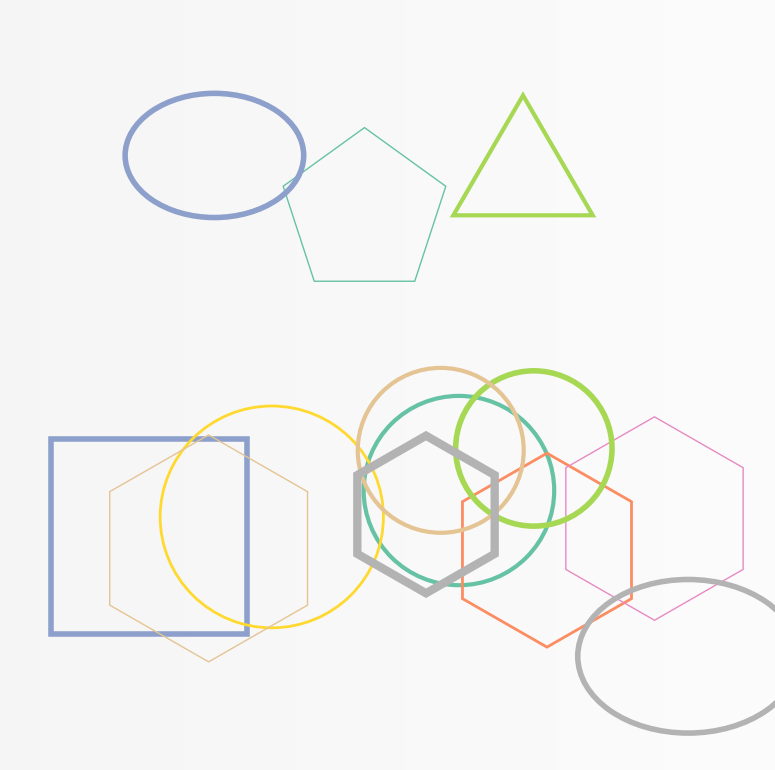[{"shape": "pentagon", "thickness": 0.5, "radius": 0.55, "center": [0.47, 0.724]}, {"shape": "circle", "thickness": 1.5, "radius": 0.61, "center": [0.592, 0.363]}, {"shape": "hexagon", "thickness": 1, "radius": 0.63, "center": [0.706, 0.286]}, {"shape": "oval", "thickness": 2, "radius": 0.58, "center": [0.277, 0.798]}, {"shape": "square", "thickness": 2, "radius": 0.63, "center": [0.192, 0.303]}, {"shape": "hexagon", "thickness": 0.5, "radius": 0.66, "center": [0.844, 0.327]}, {"shape": "circle", "thickness": 2, "radius": 0.5, "center": [0.689, 0.418]}, {"shape": "triangle", "thickness": 1.5, "radius": 0.52, "center": [0.675, 0.772]}, {"shape": "circle", "thickness": 1, "radius": 0.72, "center": [0.351, 0.329]}, {"shape": "circle", "thickness": 1.5, "radius": 0.54, "center": [0.569, 0.415]}, {"shape": "hexagon", "thickness": 0.5, "radius": 0.74, "center": [0.269, 0.288]}, {"shape": "oval", "thickness": 2, "radius": 0.71, "center": [0.888, 0.148]}, {"shape": "hexagon", "thickness": 3, "radius": 0.51, "center": [0.55, 0.332]}]